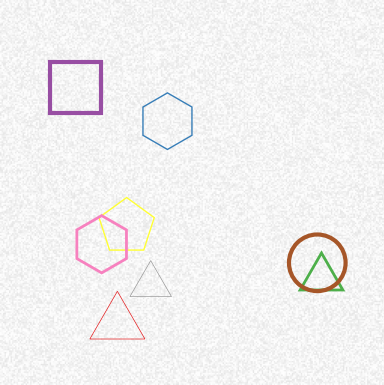[{"shape": "triangle", "thickness": 0.5, "radius": 0.41, "center": [0.305, 0.161]}, {"shape": "hexagon", "thickness": 1, "radius": 0.37, "center": [0.435, 0.685]}, {"shape": "triangle", "thickness": 2, "radius": 0.32, "center": [0.835, 0.279]}, {"shape": "square", "thickness": 3, "radius": 0.33, "center": [0.196, 0.773]}, {"shape": "pentagon", "thickness": 1, "radius": 0.38, "center": [0.329, 0.411]}, {"shape": "circle", "thickness": 3, "radius": 0.37, "center": [0.824, 0.317]}, {"shape": "hexagon", "thickness": 2, "radius": 0.37, "center": [0.264, 0.366]}, {"shape": "triangle", "thickness": 0.5, "radius": 0.31, "center": [0.391, 0.261]}]